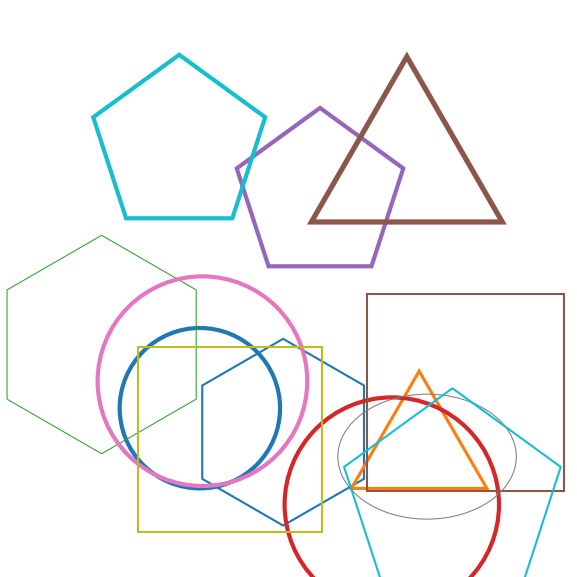[{"shape": "hexagon", "thickness": 1, "radius": 0.81, "center": [0.49, 0.251]}, {"shape": "circle", "thickness": 2, "radius": 0.69, "center": [0.346, 0.292]}, {"shape": "triangle", "thickness": 1.5, "radius": 0.68, "center": [0.726, 0.221]}, {"shape": "hexagon", "thickness": 0.5, "radius": 0.95, "center": [0.176, 0.403]}, {"shape": "circle", "thickness": 2, "radius": 0.93, "center": [0.678, 0.125]}, {"shape": "pentagon", "thickness": 2, "radius": 0.76, "center": [0.554, 0.661]}, {"shape": "triangle", "thickness": 2.5, "radius": 0.95, "center": [0.704, 0.71]}, {"shape": "square", "thickness": 1, "radius": 0.85, "center": [0.806, 0.32]}, {"shape": "circle", "thickness": 2, "radius": 0.91, "center": [0.351, 0.339]}, {"shape": "oval", "thickness": 0.5, "radius": 0.77, "center": [0.74, 0.208]}, {"shape": "square", "thickness": 1, "radius": 0.8, "center": [0.398, 0.238]}, {"shape": "pentagon", "thickness": 1, "radius": 0.99, "center": [0.783, 0.13]}, {"shape": "pentagon", "thickness": 2, "radius": 0.78, "center": [0.31, 0.748]}]